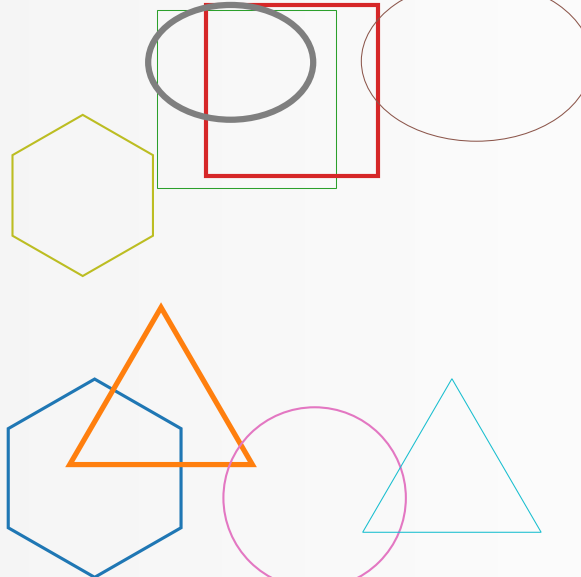[{"shape": "hexagon", "thickness": 1.5, "radius": 0.86, "center": [0.163, 0.171]}, {"shape": "triangle", "thickness": 2.5, "radius": 0.91, "center": [0.277, 0.285]}, {"shape": "square", "thickness": 0.5, "radius": 0.77, "center": [0.424, 0.828]}, {"shape": "square", "thickness": 2, "radius": 0.74, "center": [0.503, 0.842]}, {"shape": "oval", "thickness": 0.5, "radius": 0.99, "center": [0.82, 0.893]}, {"shape": "circle", "thickness": 1, "radius": 0.78, "center": [0.541, 0.137]}, {"shape": "oval", "thickness": 3, "radius": 0.71, "center": [0.397, 0.891]}, {"shape": "hexagon", "thickness": 1, "radius": 0.7, "center": [0.142, 0.661]}, {"shape": "triangle", "thickness": 0.5, "radius": 0.89, "center": [0.777, 0.166]}]